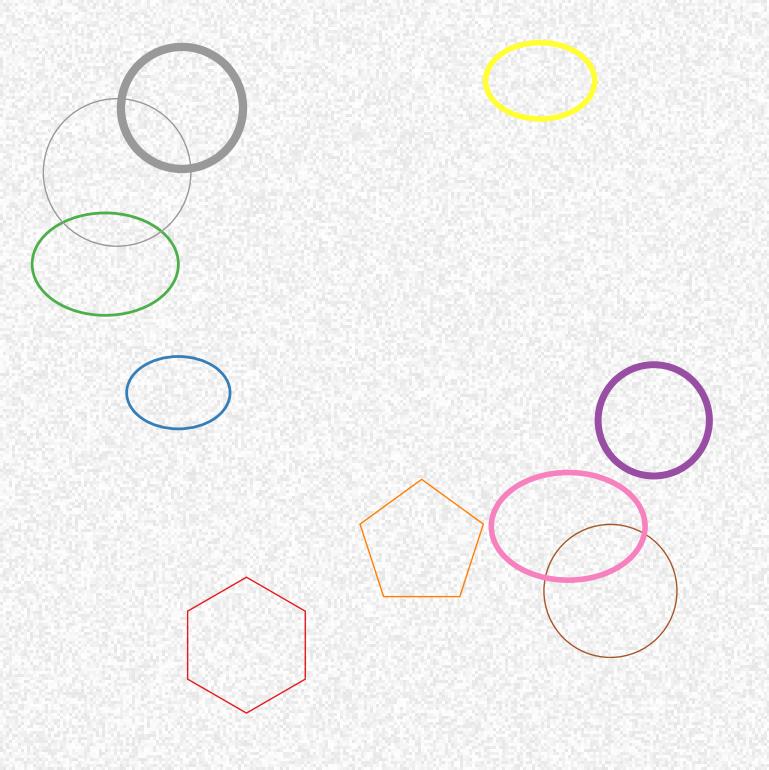[{"shape": "hexagon", "thickness": 0.5, "radius": 0.44, "center": [0.32, 0.162]}, {"shape": "oval", "thickness": 1, "radius": 0.34, "center": [0.232, 0.49]}, {"shape": "oval", "thickness": 1, "radius": 0.47, "center": [0.137, 0.657]}, {"shape": "circle", "thickness": 2.5, "radius": 0.36, "center": [0.849, 0.454]}, {"shape": "pentagon", "thickness": 0.5, "radius": 0.42, "center": [0.548, 0.293]}, {"shape": "oval", "thickness": 2, "radius": 0.35, "center": [0.701, 0.895]}, {"shape": "circle", "thickness": 0.5, "radius": 0.43, "center": [0.793, 0.233]}, {"shape": "oval", "thickness": 2, "radius": 0.5, "center": [0.738, 0.316]}, {"shape": "circle", "thickness": 0.5, "radius": 0.48, "center": [0.152, 0.776]}, {"shape": "circle", "thickness": 3, "radius": 0.4, "center": [0.236, 0.86]}]